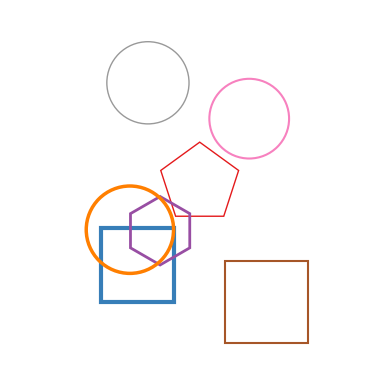[{"shape": "pentagon", "thickness": 1, "radius": 0.53, "center": [0.519, 0.524]}, {"shape": "square", "thickness": 3, "radius": 0.48, "center": [0.357, 0.311]}, {"shape": "hexagon", "thickness": 2, "radius": 0.44, "center": [0.416, 0.401]}, {"shape": "circle", "thickness": 2.5, "radius": 0.57, "center": [0.337, 0.403]}, {"shape": "square", "thickness": 1.5, "radius": 0.53, "center": [0.692, 0.215]}, {"shape": "circle", "thickness": 1.5, "radius": 0.52, "center": [0.647, 0.692]}, {"shape": "circle", "thickness": 1, "radius": 0.53, "center": [0.384, 0.785]}]